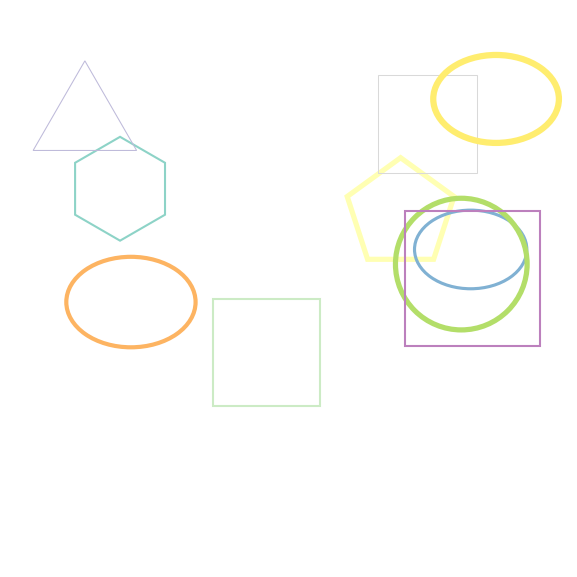[{"shape": "hexagon", "thickness": 1, "radius": 0.45, "center": [0.208, 0.672]}, {"shape": "pentagon", "thickness": 2.5, "radius": 0.49, "center": [0.694, 0.629]}, {"shape": "triangle", "thickness": 0.5, "radius": 0.52, "center": [0.147, 0.79]}, {"shape": "oval", "thickness": 1.5, "radius": 0.49, "center": [0.815, 0.567]}, {"shape": "oval", "thickness": 2, "radius": 0.56, "center": [0.227, 0.476]}, {"shape": "circle", "thickness": 2.5, "radius": 0.57, "center": [0.799, 0.542]}, {"shape": "square", "thickness": 0.5, "radius": 0.43, "center": [0.74, 0.785]}, {"shape": "square", "thickness": 1, "radius": 0.58, "center": [0.819, 0.517]}, {"shape": "square", "thickness": 1, "radius": 0.46, "center": [0.462, 0.388]}, {"shape": "oval", "thickness": 3, "radius": 0.54, "center": [0.859, 0.828]}]